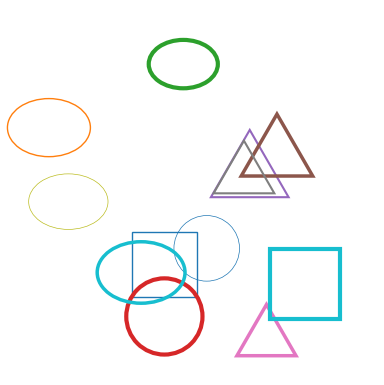[{"shape": "circle", "thickness": 0.5, "radius": 0.43, "center": [0.537, 0.355]}, {"shape": "square", "thickness": 1, "radius": 0.42, "center": [0.428, 0.313]}, {"shape": "oval", "thickness": 1, "radius": 0.54, "center": [0.127, 0.668]}, {"shape": "oval", "thickness": 3, "radius": 0.45, "center": [0.476, 0.834]}, {"shape": "circle", "thickness": 3, "radius": 0.49, "center": [0.427, 0.178]}, {"shape": "triangle", "thickness": 1.5, "radius": 0.58, "center": [0.649, 0.546]}, {"shape": "triangle", "thickness": 2.5, "radius": 0.54, "center": [0.719, 0.596]}, {"shape": "triangle", "thickness": 2.5, "radius": 0.44, "center": [0.692, 0.12]}, {"shape": "triangle", "thickness": 1.5, "radius": 0.46, "center": [0.634, 0.543]}, {"shape": "oval", "thickness": 0.5, "radius": 0.52, "center": [0.177, 0.476]}, {"shape": "square", "thickness": 3, "radius": 0.45, "center": [0.792, 0.263]}, {"shape": "oval", "thickness": 2.5, "radius": 0.57, "center": [0.366, 0.292]}]